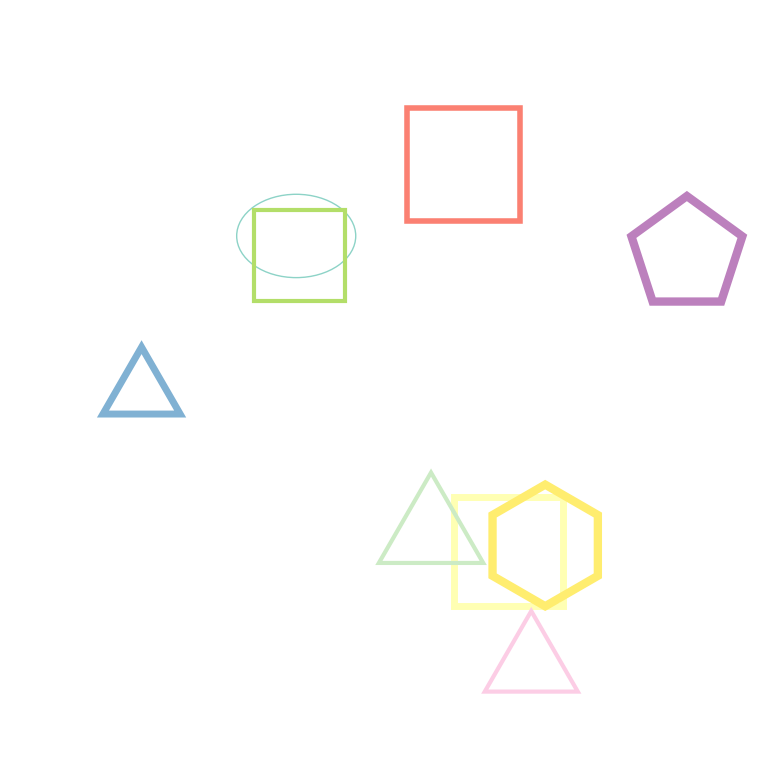[{"shape": "oval", "thickness": 0.5, "radius": 0.39, "center": [0.385, 0.694]}, {"shape": "square", "thickness": 2.5, "radius": 0.35, "center": [0.66, 0.284]}, {"shape": "square", "thickness": 2, "radius": 0.37, "center": [0.602, 0.786]}, {"shape": "triangle", "thickness": 2.5, "radius": 0.29, "center": [0.184, 0.491]}, {"shape": "square", "thickness": 1.5, "radius": 0.29, "center": [0.389, 0.668]}, {"shape": "triangle", "thickness": 1.5, "radius": 0.35, "center": [0.69, 0.137]}, {"shape": "pentagon", "thickness": 3, "radius": 0.38, "center": [0.892, 0.67]}, {"shape": "triangle", "thickness": 1.5, "radius": 0.39, "center": [0.56, 0.308]}, {"shape": "hexagon", "thickness": 3, "radius": 0.39, "center": [0.708, 0.292]}]